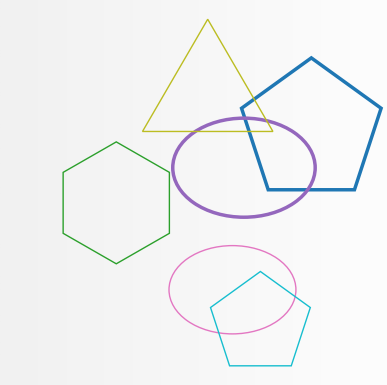[{"shape": "pentagon", "thickness": 2.5, "radius": 0.95, "center": [0.803, 0.66]}, {"shape": "hexagon", "thickness": 1, "radius": 0.79, "center": [0.3, 0.473]}, {"shape": "oval", "thickness": 2.5, "radius": 0.92, "center": [0.63, 0.564]}, {"shape": "oval", "thickness": 1, "radius": 0.82, "center": [0.6, 0.247]}, {"shape": "triangle", "thickness": 1, "radius": 0.97, "center": [0.536, 0.756]}, {"shape": "pentagon", "thickness": 1, "radius": 0.68, "center": [0.672, 0.159]}]